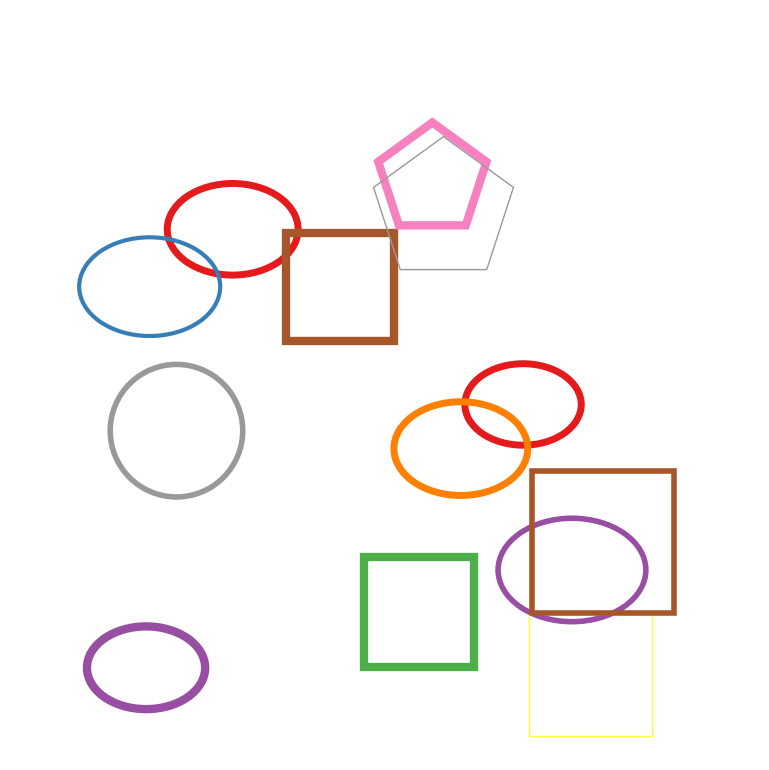[{"shape": "oval", "thickness": 2.5, "radius": 0.42, "center": [0.302, 0.702]}, {"shape": "oval", "thickness": 2.5, "radius": 0.38, "center": [0.679, 0.475]}, {"shape": "oval", "thickness": 1.5, "radius": 0.46, "center": [0.194, 0.628]}, {"shape": "square", "thickness": 3, "radius": 0.36, "center": [0.545, 0.206]}, {"shape": "oval", "thickness": 3, "radius": 0.38, "center": [0.19, 0.133]}, {"shape": "oval", "thickness": 2, "radius": 0.48, "center": [0.743, 0.26]}, {"shape": "oval", "thickness": 2.5, "radius": 0.43, "center": [0.598, 0.417]}, {"shape": "square", "thickness": 0.5, "radius": 0.4, "center": [0.767, 0.123]}, {"shape": "square", "thickness": 2, "radius": 0.46, "center": [0.783, 0.296]}, {"shape": "square", "thickness": 3, "radius": 0.35, "center": [0.441, 0.628]}, {"shape": "pentagon", "thickness": 3, "radius": 0.37, "center": [0.561, 0.767]}, {"shape": "pentagon", "thickness": 0.5, "radius": 0.48, "center": [0.576, 0.727]}, {"shape": "circle", "thickness": 2, "radius": 0.43, "center": [0.229, 0.441]}]